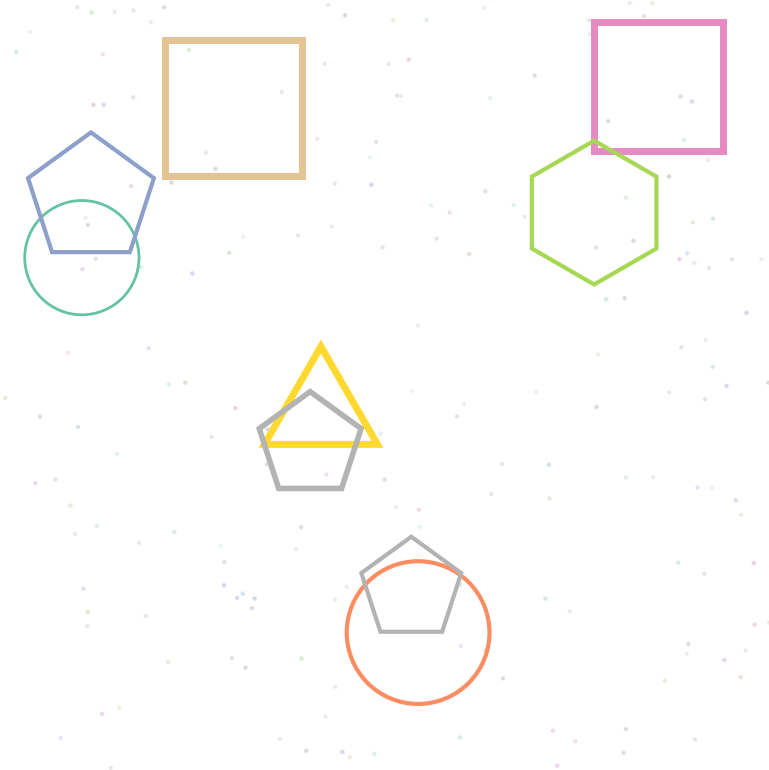[{"shape": "circle", "thickness": 1, "radius": 0.37, "center": [0.106, 0.665]}, {"shape": "circle", "thickness": 1.5, "radius": 0.46, "center": [0.543, 0.178]}, {"shape": "pentagon", "thickness": 1.5, "radius": 0.43, "center": [0.118, 0.742]}, {"shape": "square", "thickness": 2.5, "radius": 0.42, "center": [0.855, 0.888]}, {"shape": "hexagon", "thickness": 1.5, "radius": 0.47, "center": [0.772, 0.724]}, {"shape": "triangle", "thickness": 2.5, "radius": 0.42, "center": [0.417, 0.465]}, {"shape": "square", "thickness": 2.5, "radius": 0.44, "center": [0.304, 0.86]}, {"shape": "pentagon", "thickness": 2, "radius": 0.35, "center": [0.403, 0.422]}, {"shape": "pentagon", "thickness": 1.5, "radius": 0.34, "center": [0.534, 0.235]}]